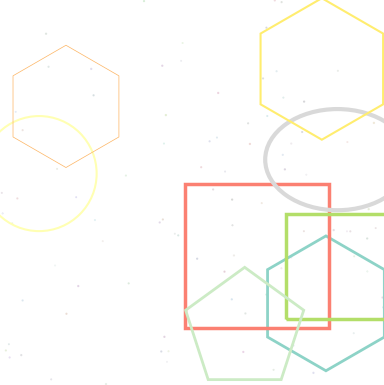[{"shape": "hexagon", "thickness": 2, "radius": 0.88, "center": [0.847, 0.212]}, {"shape": "circle", "thickness": 1.5, "radius": 0.75, "center": [0.102, 0.549]}, {"shape": "square", "thickness": 2.5, "radius": 0.93, "center": [0.668, 0.335]}, {"shape": "hexagon", "thickness": 0.5, "radius": 0.79, "center": [0.171, 0.724]}, {"shape": "square", "thickness": 2.5, "radius": 0.68, "center": [0.881, 0.308]}, {"shape": "oval", "thickness": 3, "radius": 0.94, "center": [0.877, 0.585]}, {"shape": "pentagon", "thickness": 2, "radius": 0.81, "center": [0.636, 0.144]}, {"shape": "hexagon", "thickness": 1.5, "radius": 0.92, "center": [0.836, 0.821]}]